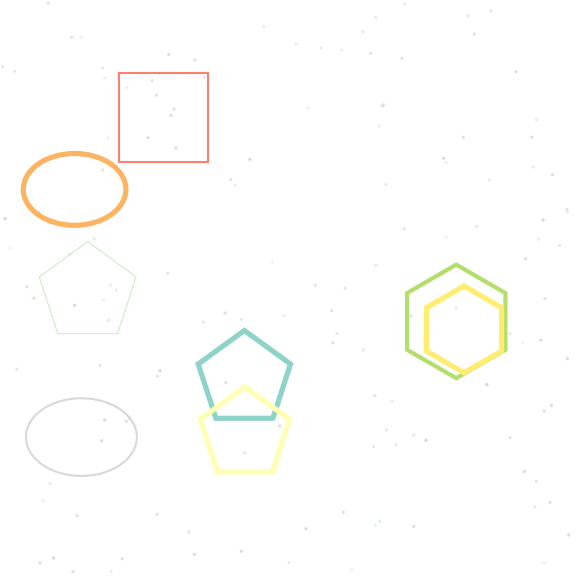[{"shape": "pentagon", "thickness": 2.5, "radius": 0.42, "center": [0.423, 0.343]}, {"shape": "pentagon", "thickness": 2.5, "radius": 0.41, "center": [0.424, 0.248]}, {"shape": "square", "thickness": 1, "radius": 0.39, "center": [0.283, 0.796]}, {"shape": "oval", "thickness": 2.5, "radius": 0.44, "center": [0.129, 0.671]}, {"shape": "hexagon", "thickness": 2, "radius": 0.49, "center": [0.79, 0.443]}, {"shape": "oval", "thickness": 1, "radius": 0.48, "center": [0.141, 0.242]}, {"shape": "pentagon", "thickness": 0.5, "radius": 0.44, "center": [0.152, 0.493]}, {"shape": "hexagon", "thickness": 2.5, "radius": 0.38, "center": [0.804, 0.429]}]